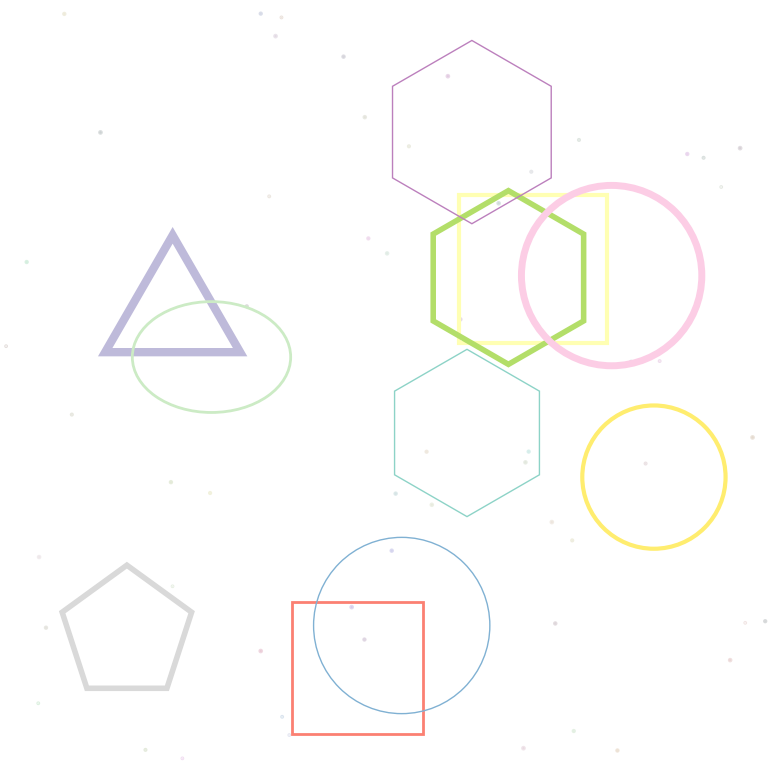[{"shape": "hexagon", "thickness": 0.5, "radius": 0.54, "center": [0.606, 0.438]}, {"shape": "square", "thickness": 1.5, "radius": 0.48, "center": [0.692, 0.65]}, {"shape": "triangle", "thickness": 3, "radius": 0.51, "center": [0.224, 0.593]}, {"shape": "square", "thickness": 1, "radius": 0.43, "center": [0.464, 0.132]}, {"shape": "circle", "thickness": 0.5, "radius": 0.57, "center": [0.522, 0.188]}, {"shape": "hexagon", "thickness": 2, "radius": 0.56, "center": [0.66, 0.64]}, {"shape": "circle", "thickness": 2.5, "radius": 0.59, "center": [0.794, 0.642]}, {"shape": "pentagon", "thickness": 2, "radius": 0.44, "center": [0.165, 0.178]}, {"shape": "hexagon", "thickness": 0.5, "radius": 0.59, "center": [0.613, 0.828]}, {"shape": "oval", "thickness": 1, "radius": 0.51, "center": [0.275, 0.536]}, {"shape": "circle", "thickness": 1.5, "radius": 0.47, "center": [0.849, 0.38]}]